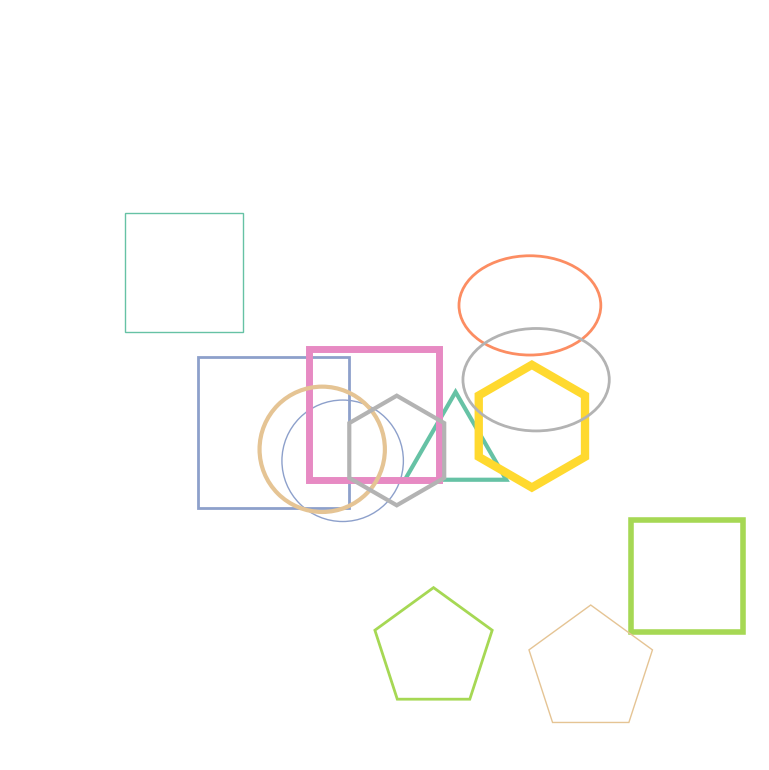[{"shape": "square", "thickness": 0.5, "radius": 0.39, "center": [0.239, 0.647]}, {"shape": "triangle", "thickness": 1.5, "radius": 0.38, "center": [0.592, 0.415]}, {"shape": "oval", "thickness": 1, "radius": 0.46, "center": [0.688, 0.603]}, {"shape": "square", "thickness": 1, "radius": 0.49, "center": [0.355, 0.438]}, {"shape": "circle", "thickness": 0.5, "radius": 0.39, "center": [0.445, 0.402]}, {"shape": "square", "thickness": 2.5, "radius": 0.42, "center": [0.486, 0.462]}, {"shape": "pentagon", "thickness": 1, "radius": 0.4, "center": [0.563, 0.157]}, {"shape": "square", "thickness": 2, "radius": 0.36, "center": [0.893, 0.252]}, {"shape": "hexagon", "thickness": 3, "radius": 0.4, "center": [0.691, 0.447]}, {"shape": "circle", "thickness": 1.5, "radius": 0.41, "center": [0.418, 0.416]}, {"shape": "pentagon", "thickness": 0.5, "radius": 0.42, "center": [0.767, 0.13]}, {"shape": "oval", "thickness": 1, "radius": 0.48, "center": [0.696, 0.507]}, {"shape": "hexagon", "thickness": 1.5, "radius": 0.36, "center": [0.515, 0.415]}]